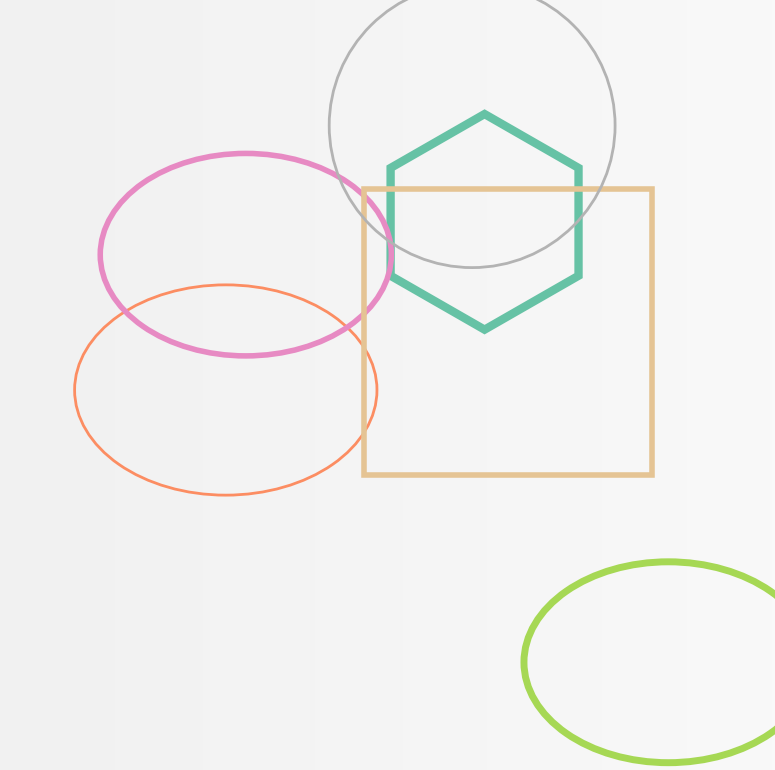[{"shape": "hexagon", "thickness": 3, "radius": 0.7, "center": [0.625, 0.712]}, {"shape": "oval", "thickness": 1, "radius": 0.98, "center": [0.291, 0.494]}, {"shape": "oval", "thickness": 2, "radius": 0.94, "center": [0.317, 0.669]}, {"shape": "oval", "thickness": 2.5, "radius": 0.93, "center": [0.862, 0.14]}, {"shape": "square", "thickness": 2, "radius": 0.93, "center": [0.655, 0.569]}, {"shape": "circle", "thickness": 1, "radius": 0.92, "center": [0.609, 0.837]}]